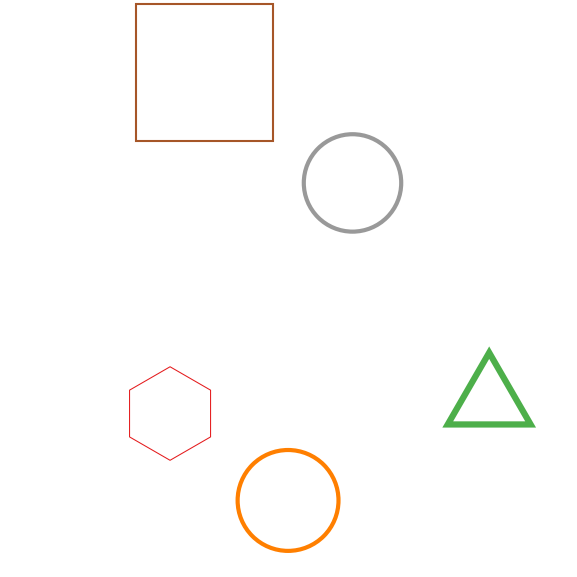[{"shape": "hexagon", "thickness": 0.5, "radius": 0.4, "center": [0.294, 0.283]}, {"shape": "triangle", "thickness": 3, "radius": 0.41, "center": [0.847, 0.306]}, {"shape": "circle", "thickness": 2, "radius": 0.44, "center": [0.499, 0.133]}, {"shape": "square", "thickness": 1, "radius": 0.59, "center": [0.354, 0.874]}, {"shape": "circle", "thickness": 2, "radius": 0.42, "center": [0.61, 0.682]}]